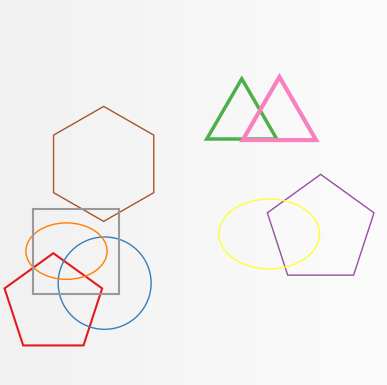[{"shape": "pentagon", "thickness": 1.5, "radius": 0.66, "center": [0.138, 0.21]}, {"shape": "circle", "thickness": 1, "radius": 0.6, "center": [0.27, 0.265]}, {"shape": "triangle", "thickness": 2.5, "radius": 0.52, "center": [0.624, 0.691]}, {"shape": "pentagon", "thickness": 1, "radius": 0.72, "center": [0.828, 0.402]}, {"shape": "oval", "thickness": 1, "radius": 0.52, "center": [0.172, 0.348]}, {"shape": "oval", "thickness": 1, "radius": 0.65, "center": [0.695, 0.392]}, {"shape": "hexagon", "thickness": 1, "radius": 0.75, "center": [0.268, 0.574]}, {"shape": "triangle", "thickness": 3, "radius": 0.55, "center": [0.721, 0.691]}, {"shape": "square", "thickness": 1.5, "radius": 0.55, "center": [0.196, 0.346]}]